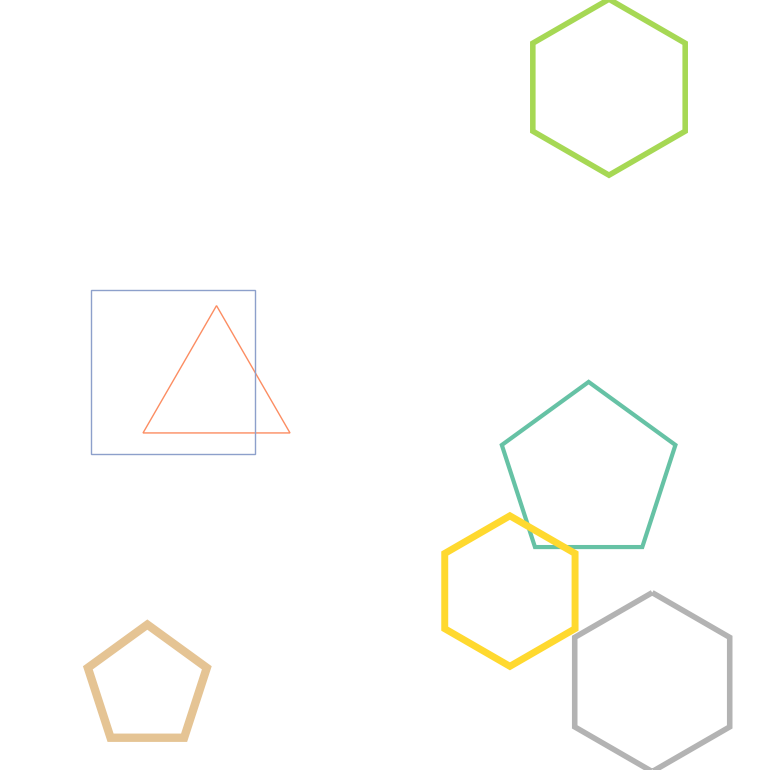[{"shape": "pentagon", "thickness": 1.5, "radius": 0.59, "center": [0.764, 0.385]}, {"shape": "triangle", "thickness": 0.5, "radius": 0.55, "center": [0.281, 0.493]}, {"shape": "square", "thickness": 0.5, "radius": 0.53, "center": [0.225, 0.517]}, {"shape": "hexagon", "thickness": 2, "radius": 0.57, "center": [0.791, 0.887]}, {"shape": "hexagon", "thickness": 2.5, "radius": 0.49, "center": [0.662, 0.232]}, {"shape": "pentagon", "thickness": 3, "radius": 0.41, "center": [0.191, 0.108]}, {"shape": "hexagon", "thickness": 2, "radius": 0.58, "center": [0.847, 0.114]}]